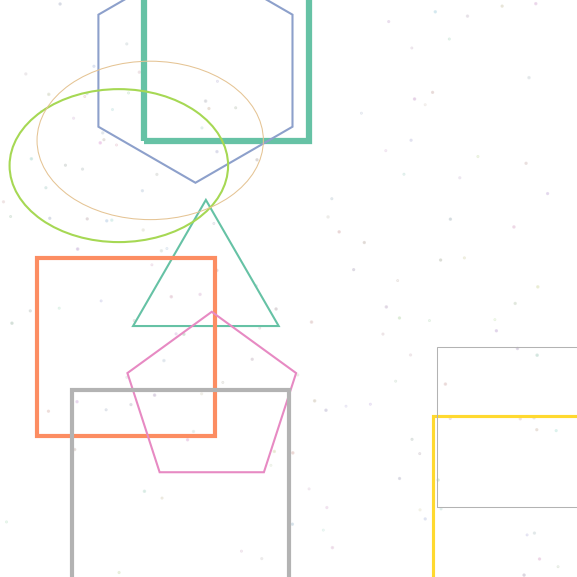[{"shape": "square", "thickness": 3, "radius": 0.71, "center": [0.393, 0.897]}, {"shape": "triangle", "thickness": 1, "radius": 0.73, "center": [0.357, 0.507]}, {"shape": "square", "thickness": 2, "radius": 0.77, "center": [0.218, 0.398]}, {"shape": "hexagon", "thickness": 1, "radius": 0.97, "center": [0.338, 0.877]}, {"shape": "pentagon", "thickness": 1, "radius": 0.77, "center": [0.367, 0.306]}, {"shape": "oval", "thickness": 1, "radius": 0.95, "center": [0.206, 0.712]}, {"shape": "square", "thickness": 1.5, "radius": 0.75, "center": [0.899, 0.13]}, {"shape": "oval", "thickness": 0.5, "radius": 0.98, "center": [0.26, 0.756]}, {"shape": "square", "thickness": 2, "radius": 0.94, "center": [0.312, 0.136]}, {"shape": "square", "thickness": 0.5, "radius": 0.69, "center": [0.896, 0.259]}]